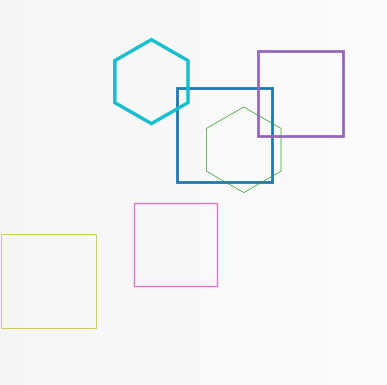[{"shape": "square", "thickness": 2, "radius": 0.61, "center": [0.579, 0.65]}, {"shape": "hexagon", "thickness": 0.5, "radius": 0.56, "center": [0.629, 0.611]}, {"shape": "square", "thickness": 2, "radius": 0.55, "center": [0.775, 0.756]}, {"shape": "square", "thickness": 1, "radius": 0.54, "center": [0.453, 0.364]}, {"shape": "square", "thickness": 0.5, "radius": 0.61, "center": [0.124, 0.27]}, {"shape": "hexagon", "thickness": 2.5, "radius": 0.55, "center": [0.391, 0.788]}]